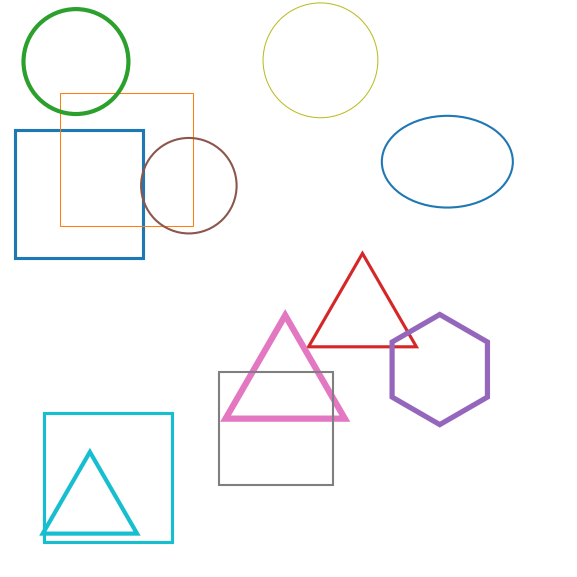[{"shape": "oval", "thickness": 1, "radius": 0.57, "center": [0.775, 0.719]}, {"shape": "square", "thickness": 1.5, "radius": 0.55, "center": [0.136, 0.664]}, {"shape": "square", "thickness": 0.5, "radius": 0.57, "center": [0.219, 0.722]}, {"shape": "circle", "thickness": 2, "radius": 0.45, "center": [0.132, 0.893]}, {"shape": "triangle", "thickness": 1.5, "radius": 0.54, "center": [0.628, 0.453]}, {"shape": "hexagon", "thickness": 2.5, "radius": 0.48, "center": [0.762, 0.359]}, {"shape": "circle", "thickness": 1, "radius": 0.41, "center": [0.327, 0.678]}, {"shape": "triangle", "thickness": 3, "radius": 0.6, "center": [0.494, 0.334]}, {"shape": "square", "thickness": 1, "radius": 0.49, "center": [0.478, 0.257]}, {"shape": "circle", "thickness": 0.5, "radius": 0.5, "center": [0.555, 0.895]}, {"shape": "square", "thickness": 1.5, "radius": 0.56, "center": [0.187, 0.172]}, {"shape": "triangle", "thickness": 2, "radius": 0.47, "center": [0.156, 0.122]}]